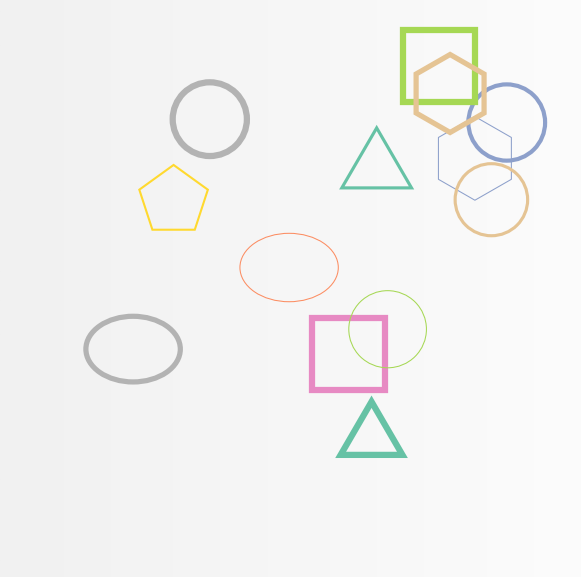[{"shape": "triangle", "thickness": 1.5, "radius": 0.35, "center": [0.648, 0.708]}, {"shape": "triangle", "thickness": 3, "radius": 0.31, "center": [0.639, 0.242]}, {"shape": "oval", "thickness": 0.5, "radius": 0.42, "center": [0.497, 0.536]}, {"shape": "circle", "thickness": 2, "radius": 0.33, "center": [0.872, 0.787]}, {"shape": "hexagon", "thickness": 0.5, "radius": 0.36, "center": [0.817, 0.725]}, {"shape": "square", "thickness": 3, "radius": 0.31, "center": [0.6, 0.386]}, {"shape": "circle", "thickness": 0.5, "radius": 0.33, "center": [0.667, 0.429]}, {"shape": "square", "thickness": 3, "radius": 0.31, "center": [0.755, 0.885]}, {"shape": "pentagon", "thickness": 1, "radius": 0.31, "center": [0.299, 0.651]}, {"shape": "circle", "thickness": 1.5, "radius": 0.31, "center": [0.845, 0.653]}, {"shape": "hexagon", "thickness": 2.5, "radius": 0.34, "center": [0.774, 0.837]}, {"shape": "circle", "thickness": 3, "radius": 0.32, "center": [0.361, 0.793]}, {"shape": "oval", "thickness": 2.5, "radius": 0.41, "center": [0.229, 0.395]}]